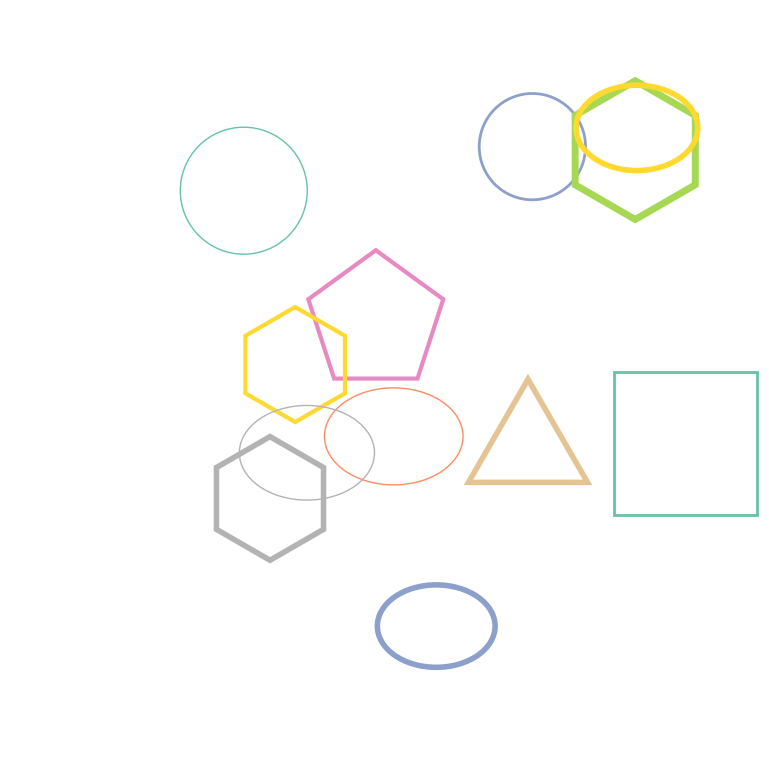[{"shape": "square", "thickness": 1, "radius": 0.47, "center": [0.89, 0.424]}, {"shape": "circle", "thickness": 0.5, "radius": 0.41, "center": [0.317, 0.752]}, {"shape": "oval", "thickness": 0.5, "radius": 0.45, "center": [0.511, 0.433]}, {"shape": "circle", "thickness": 1, "radius": 0.35, "center": [0.691, 0.81]}, {"shape": "oval", "thickness": 2, "radius": 0.38, "center": [0.567, 0.187]}, {"shape": "pentagon", "thickness": 1.5, "radius": 0.46, "center": [0.488, 0.583]}, {"shape": "hexagon", "thickness": 2.5, "radius": 0.45, "center": [0.825, 0.805]}, {"shape": "oval", "thickness": 2, "radius": 0.4, "center": [0.827, 0.834]}, {"shape": "hexagon", "thickness": 1.5, "radius": 0.37, "center": [0.383, 0.527]}, {"shape": "triangle", "thickness": 2, "radius": 0.45, "center": [0.686, 0.418]}, {"shape": "hexagon", "thickness": 2, "radius": 0.4, "center": [0.351, 0.353]}, {"shape": "oval", "thickness": 0.5, "radius": 0.44, "center": [0.399, 0.412]}]